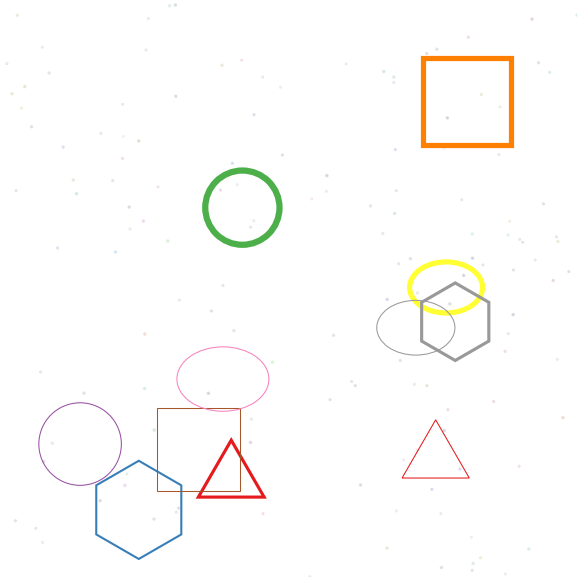[{"shape": "triangle", "thickness": 0.5, "radius": 0.34, "center": [0.754, 0.205]}, {"shape": "triangle", "thickness": 1.5, "radius": 0.33, "center": [0.4, 0.171]}, {"shape": "hexagon", "thickness": 1, "radius": 0.43, "center": [0.24, 0.116]}, {"shape": "circle", "thickness": 3, "radius": 0.32, "center": [0.42, 0.64]}, {"shape": "circle", "thickness": 0.5, "radius": 0.36, "center": [0.139, 0.23]}, {"shape": "square", "thickness": 2.5, "radius": 0.38, "center": [0.809, 0.823]}, {"shape": "oval", "thickness": 2.5, "radius": 0.32, "center": [0.772, 0.501]}, {"shape": "square", "thickness": 0.5, "radius": 0.36, "center": [0.343, 0.221]}, {"shape": "oval", "thickness": 0.5, "radius": 0.4, "center": [0.386, 0.343]}, {"shape": "oval", "thickness": 0.5, "radius": 0.34, "center": [0.72, 0.432]}, {"shape": "hexagon", "thickness": 1.5, "radius": 0.34, "center": [0.788, 0.442]}]